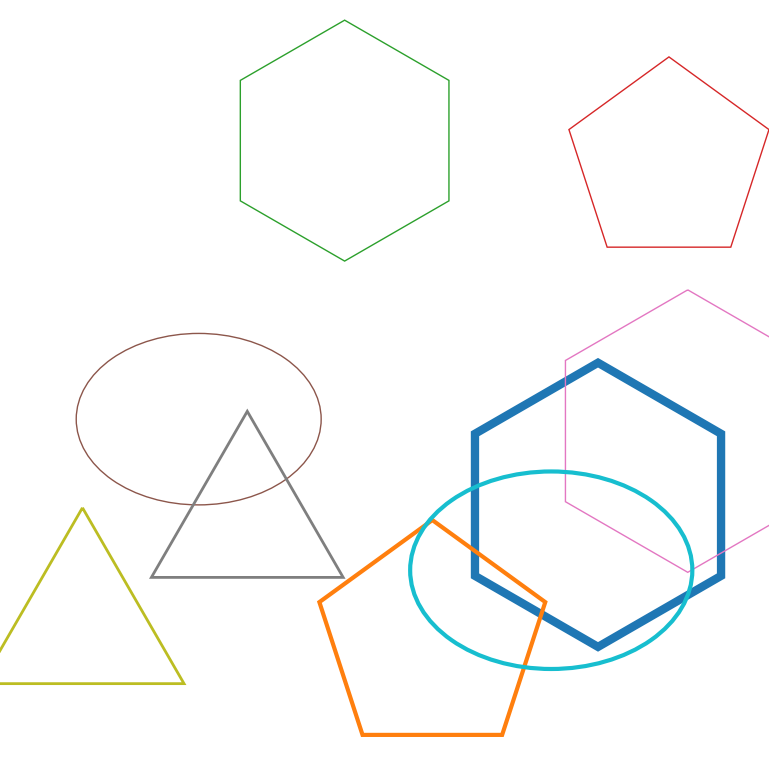[{"shape": "hexagon", "thickness": 3, "radius": 0.92, "center": [0.777, 0.344]}, {"shape": "pentagon", "thickness": 1.5, "radius": 0.77, "center": [0.561, 0.17]}, {"shape": "hexagon", "thickness": 0.5, "radius": 0.78, "center": [0.448, 0.817]}, {"shape": "pentagon", "thickness": 0.5, "radius": 0.68, "center": [0.869, 0.79]}, {"shape": "oval", "thickness": 0.5, "radius": 0.8, "center": [0.258, 0.456]}, {"shape": "hexagon", "thickness": 0.5, "radius": 0.92, "center": [0.893, 0.44]}, {"shape": "triangle", "thickness": 1, "radius": 0.72, "center": [0.321, 0.322]}, {"shape": "triangle", "thickness": 1, "radius": 0.76, "center": [0.107, 0.188]}, {"shape": "oval", "thickness": 1.5, "radius": 0.92, "center": [0.716, 0.259]}]